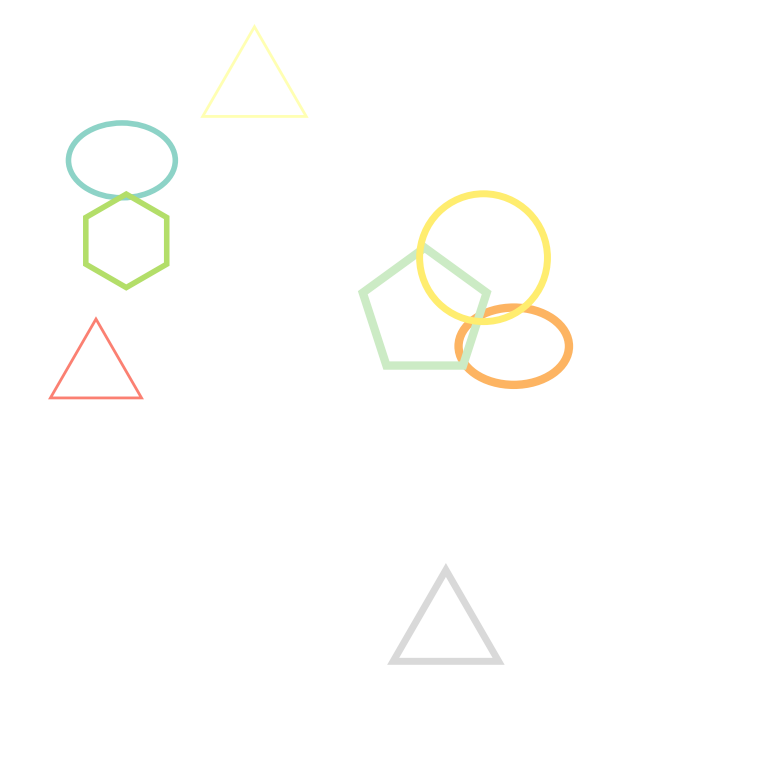[{"shape": "oval", "thickness": 2, "radius": 0.35, "center": [0.158, 0.792]}, {"shape": "triangle", "thickness": 1, "radius": 0.39, "center": [0.33, 0.888]}, {"shape": "triangle", "thickness": 1, "radius": 0.34, "center": [0.125, 0.517]}, {"shape": "oval", "thickness": 3, "radius": 0.36, "center": [0.667, 0.55]}, {"shape": "hexagon", "thickness": 2, "radius": 0.3, "center": [0.164, 0.687]}, {"shape": "triangle", "thickness": 2.5, "radius": 0.4, "center": [0.579, 0.181]}, {"shape": "pentagon", "thickness": 3, "radius": 0.42, "center": [0.552, 0.594]}, {"shape": "circle", "thickness": 2.5, "radius": 0.42, "center": [0.628, 0.665]}]